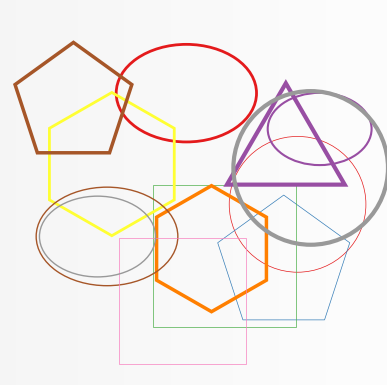[{"shape": "circle", "thickness": 0.5, "radius": 0.88, "center": [0.768, 0.469]}, {"shape": "oval", "thickness": 2, "radius": 0.91, "center": [0.481, 0.758]}, {"shape": "pentagon", "thickness": 0.5, "radius": 0.9, "center": [0.732, 0.314]}, {"shape": "square", "thickness": 0.5, "radius": 0.92, "center": [0.579, 0.334]}, {"shape": "triangle", "thickness": 3, "radius": 0.88, "center": [0.738, 0.608]}, {"shape": "oval", "thickness": 1.5, "radius": 0.67, "center": [0.825, 0.665]}, {"shape": "hexagon", "thickness": 2.5, "radius": 0.82, "center": [0.546, 0.354]}, {"shape": "hexagon", "thickness": 2, "radius": 0.93, "center": [0.289, 0.574]}, {"shape": "oval", "thickness": 1, "radius": 0.91, "center": [0.276, 0.386]}, {"shape": "pentagon", "thickness": 2.5, "radius": 0.79, "center": [0.19, 0.731]}, {"shape": "square", "thickness": 0.5, "radius": 0.82, "center": [0.472, 0.218]}, {"shape": "oval", "thickness": 1, "radius": 0.75, "center": [0.252, 0.386]}, {"shape": "circle", "thickness": 3, "radius": 1.0, "center": [0.802, 0.564]}]